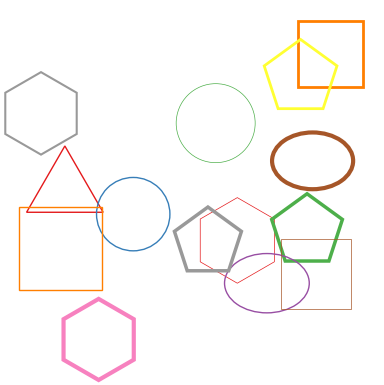[{"shape": "triangle", "thickness": 1, "radius": 0.57, "center": [0.168, 0.506]}, {"shape": "hexagon", "thickness": 0.5, "radius": 0.56, "center": [0.616, 0.376]}, {"shape": "circle", "thickness": 1, "radius": 0.48, "center": [0.346, 0.444]}, {"shape": "circle", "thickness": 0.5, "radius": 0.51, "center": [0.56, 0.68]}, {"shape": "pentagon", "thickness": 2.5, "radius": 0.48, "center": [0.798, 0.4]}, {"shape": "oval", "thickness": 1, "radius": 0.55, "center": [0.693, 0.264]}, {"shape": "square", "thickness": 2, "radius": 0.43, "center": [0.858, 0.86]}, {"shape": "square", "thickness": 1, "radius": 0.54, "center": [0.158, 0.354]}, {"shape": "pentagon", "thickness": 2, "radius": 0.5, "center": [0.781, 0.798]}, {"shape": "square", "thickness": 0.5, "radius": 0.46, "center": [0.821, 0.288]}, {"shape": "oval", "thickness": 3, "radius": 0.53, "center": [0.812, 0.582]}, {"shape": "hexagon", "thickness": 3, "radius": 0.53, "center": [0.256, 0.118]}, {"shape": "hexagon", "thickness": 1.5, "radius": 0.54, "center": [0.106, 0.706]}, {"shape": "pentagon", "thickness": 2.5, "radius": 0.46, "center": [0.54, 0.371]}]